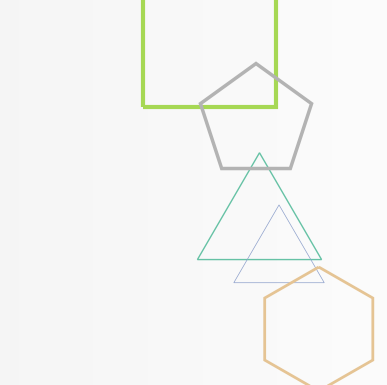[{"shape": "triangle", "thickness": 1, "radius": 0.92, "center": [0.67, 0.418]}, {"shape": "triangle", "thickness": 0.5, "radius": 0.67, "center": [0.72, 0.333]}, {"shape": "square", "thickness": 3, "radius": 0.86, "center": [0.54, 0.893]}, {"shape": "hexagon", "thickness": 2, "radius": 0.81, "center": [0.823, 0.145]}, {"shape": "pentagon", "thickness": 2.5, "radius": 0.75, "center": [0.661, 0.684]}]